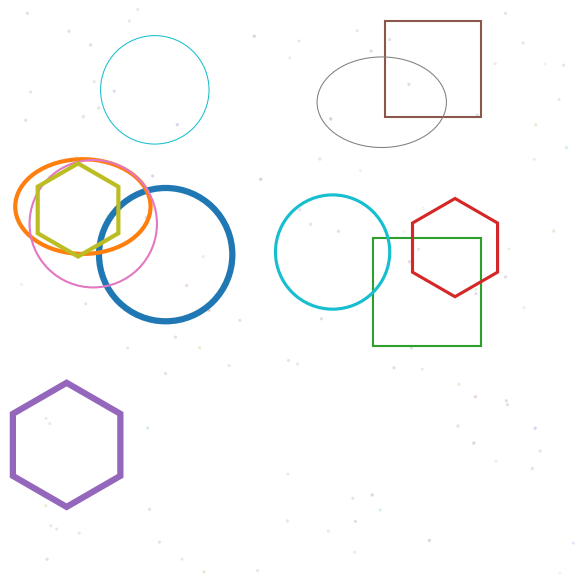[{"shape": "circle", "thickness": 3, "radius": 0.58, "center": [0.287, 0.558]}, {"shape": "oval", "thickness": 2, "radius": 0.59, "center": [0.144, 0.641]}, {"shape": "square", "thickness": 1, "radius": 0.47, "center": [0.74, 0.493]}, {"shape": "hexagon", "thickness": 1.5, "radius": 0.43, "center": [0.788, 0.57]}, {"shape": "hexagon", "thickness": 3, "radius": 0.54, "center": [0.115, 0.229]}, {"shape": "square", "thickness": 1, "radius": 0.41, "center": [0.749, 0.88]}, {"shape": "circle", "thickness": 1, "radius": 0.55, "center": [0.161, 0.612]}, {"shape": "oval", "thickness": 0.5, "radius": 0.56, "center": [0.661, 0.822]}, {"shape": "hexagon", "thickness": 2, "radius": 0.4, "center": [0.135, 0.636]}, {"shape": "circle", "thickness": 1.5, "radius": 0.49, "center": [0.576, 0.563]}, {"shape": "circle", "thickness": 0.5, "radius": 0.47, "center": [0.268, 0.844]}]